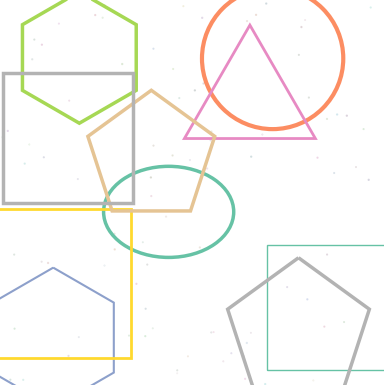[{"shape": "square", "thickness": 1, "radius": 0.81, "center": [0.856, 0.2]}, {"shape": "oval", "thickness": 2.5, "radius": 0.84, "center": [0.438, 0.45]}, {"shape": "circle", "thickness": 3, "radius": 0.92, "center": [0.708, 0.848]}, {"shape": "hexagon", "thickness": 1.5, "radius": 0.91, "center": [0.138, 0.123]}, {"shape": "triangle", "thickness": 2, "radius": 0.98, "center": [0.649, 0.738]}, {"shape": "hexagon", "thickness": 2.5, "radius": 0.85, "center": [0.206, 0.851]}, {"shape": "square", "thickness": 2, "radius": 0.97, "center": [0.147, 0.264]}, {"shape": "pentagon", "thickness": 2.5, "radius": 0.87, "center": [0.393, 0.592]}, {"shape": "square", "thickness": 2.5, "radius": 0.84, "center": [0.178, 0.642]}, {"shape": "pentagon", "thickness": 2.5, "radius": 0.97, "center": [0.775, 0.137]}]